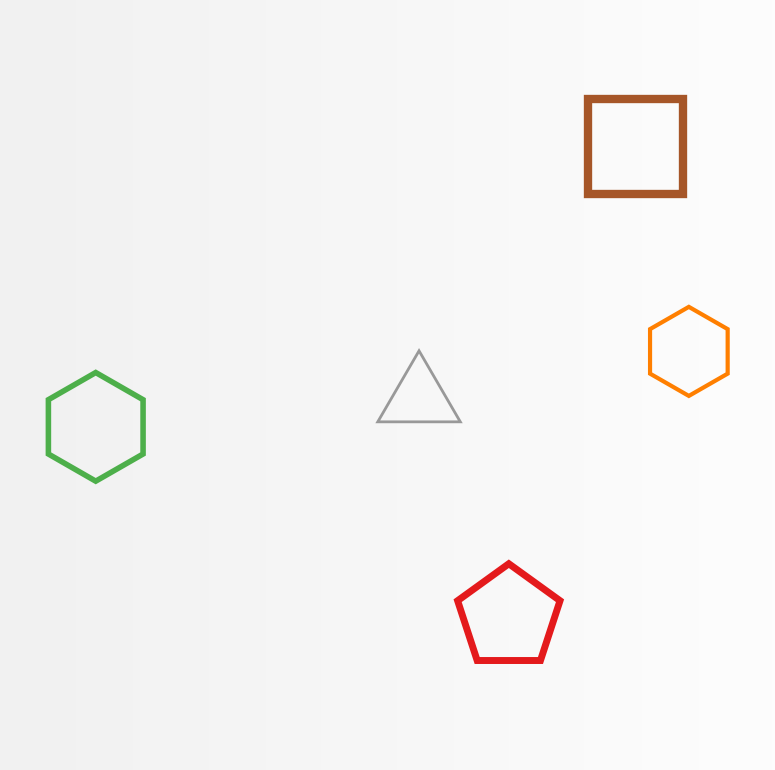[{"shape": "pentagon", "thickness": 2.5, "radius": 0.35, "center": [0.657, 0.198]}, {"shape": "hexagon", "thickness": 2, "radius": 0.35, "center": [0.124, 0.446]}, {"shape": "hexagon", "thickness": 1.5, "radius": 0.29, "center": [0.889, 0.544]}, {"shape": "square", "thickness": 3, "radius": 0.31, "center": [0.82, 0.81]}, {"shape": "triangle", "thickness": 1, "radius": 0.31, "center": [0.541, 0.483]}]